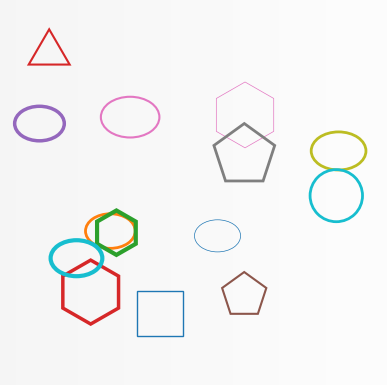[{"shape": "square", "thickness": 1, "radius": 0.29, "center": [0.412, 0.186]}, {"shape": "oval", "thickness": 0.5, "radius": 0.3, "center": [0.561, 0.387]}, {"shape": "oval", "thickness": 2, "radius": 0.32, "center": [0.285, 0.4]}, {"shape": "hexagon", "thickness": 3, "radius": 0.29, "center": [0.3, 0.396]}, {"shape": "hexagon", "thickness": 2.5, "radius": 0.42, "center": [0.234, 0.241]}, {"shape": "triangle", "thickness": 1.5, "radius": 0.31, "center": [0.127, 0.863]}, {"shape": "oval", "thickness": 2.5, "radius": 0.32, "center": [0.102, 0.679]}, {"shape": "pentagon", "thickness": 1.5, "radius": 0.3, "center": [0.63, 0.233]}, {"shape": "hexagon", "thickness": 0.5, "radius": 0.43, "center": [0.632, 0.702]}, {"shape": "oval", "thickness": 1.5, "radius": 0.38, "center": [0.336, 0.696]}, {"shape": "pentagon", "thickness": 2, "radius": 0.41, "center": [0.63, 0.597]}, {"shape": "oval", "thickness": 2, "radius": 0.35, "center": [0.874, 0.608]}, {"shape": "circle", "thickness": 2, "radius": 0.34, "center": [0.868, 0.492]}, {"shape": "oval", "thickness": 3, "radius": 0.33, "center": [0.197, 0.329]}]